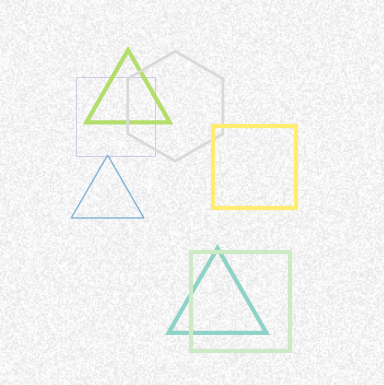[{"shape": "triangle", "thickness": 3, "radius": 0.73, "center": [0.565, 0.209]}, {"shape": "square", "thickness": 0.5, "radius": 0.51, "center": [0.3, 0.698]}, {"shape": "triangle", "thickness": 1, "radius": 0.54, "center": [0.279, 0.488]}, {"shape": "triangle", "thickness": 3, "radius": 0.63, "center": [0.333, 0.745]}, {"shape": "hexagon", "thickness": 2, "radius": 0.71, "center": [0.455, 0.724]}, {"shape": "square", "thickness": 3, "radius": 0.64, "center": [0.625, 0.218]}, {"shape": "square", "thickness": 3, "radius": 0.53, "center": [0.661, 0.565]}]